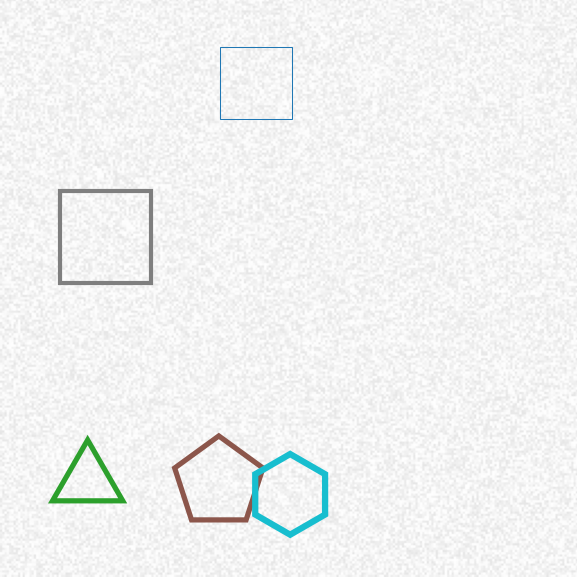[{"shape": "square", "thickness": 0.5, "radius": 0.31, "center": [0.444, 0.856]}, {"shape": "triangle", "thickness": 2.5, "radius": 0.35, "center": [0.152, 0.167]}, {"shape": "pentagon", "thickness": 2.5, "radius": 0.4, "center": [0.379, 0.164]}, {"shape": "square", "thickness": 2, "radius": 0.4, "center": [0.182, 0.589]}, {"shape": "hexagon", "thickness": 3, "radius": 0.35, "center": [0.502, 0.143]}]